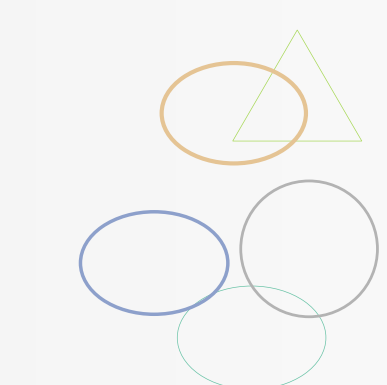[{"shape": "oval", "thickness": 0.5, "radius": 0.96, "center": [0.649, 0.123]}, {"shape": "oval", "thickness": 2.5, "radius": 0.95, "center": [0.398, 0.317]}, {"shape": "triangle", "thickness": 0.5, "radius": 0.96, "center": [0.767, 0.73]}, {"shape": "oval", "thickness": 3, "radius": 0.93, "center": [0.603, 0.706]}, {"shape": "circle", "thickness": 2, "radius": 0.88, "center": [0.798, 0.354]}]